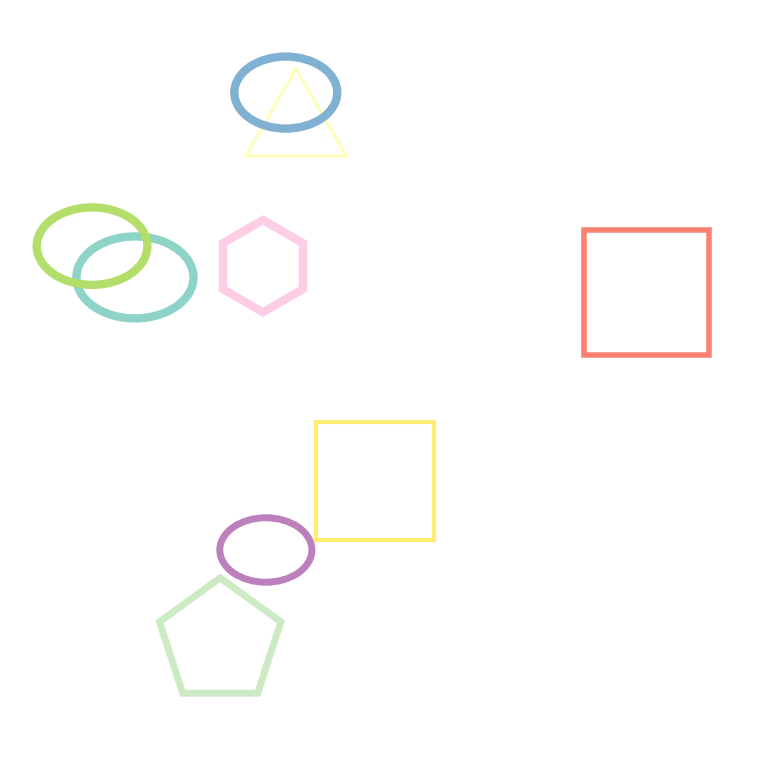[{"shape": "oval", "thickness": 3, "radius": 0.38, "center": [0.175, 0.64]}, {"shape": "triangle", "thickness": 1, "radius": 0.38, "center": [0.384, 0.835]}, {"shape": "square", "thickness": 2, "radius": 0.41, "center": [0.84, 0.62]}, {"shape": "oval", "thickness": 3, "radius": 0.33, "center": [0.371, 0.88]}, {"shape": "oval", "thickness": 3, "radius": 0.36, "center": [0.12, 0.68]}, {"shape": "hexagon", "thickness": 3, "radius": 0.3, "center": [0.341, 0.654]}, {"shape": "oval", "thickness": 2.5, "radius": 0.3, "center": [0.345, 0.286]}, {"shape": "pentagon", "thickness": 2.5, "radius": 0.41, "center": [0.286, 0.167]}, {"shape": "square", "thickness": 1.5, "radius": 0.38, "center": [0.487, 0.376]}]